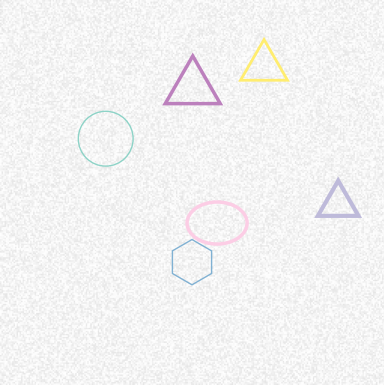[{"shape": "circle", "thickness": 1, "radius": 0.36, "center": [0.275, 0.64]}, {"shape": "triangle", "thickness": 3, "radius": 0.3, "center": [0.878, 0.47]}, {"shape": "hexagon", "thickness": 1, "radius": 0.29, "center": [0.499, 0.319]}, {"shape": "oval", "thickness": 2.5, "radius": 0.39, "center": [0.564, 0.421]}, {"shape": "triangle", "thickness": 2.5, "radius": 0.41, "center": [0.501, 0.772]}, {"shape": "triangle", "thickness": 2, "radius": 0.35, "center": [0.686, 0.827]}]